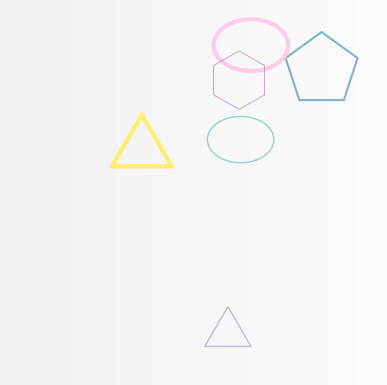[{"shape": "oval", "thickness": 1, "radius": 0.43, "center": [0.621, 0.637]}, {"shape": "triangle", "thickness": 1, "radius": 0.34, "center": [0.588, 0.135]}, {"shape": "pentagon", "thickness": 1.5, "radius": 0.49, "center": [0.83, 0.819]}, {"shape": "oval", "thickness": 3, "radius": 0.48, "center": [0.647, 0.883]}, {"shape": "hexagon", "thickness": 0.5, "radius": 0.38, "center": [0.617, 0.792]}, {"shape": "triangle", "thickness": 3, "radius": 0.44, "center": [0.366, 0.613]}]